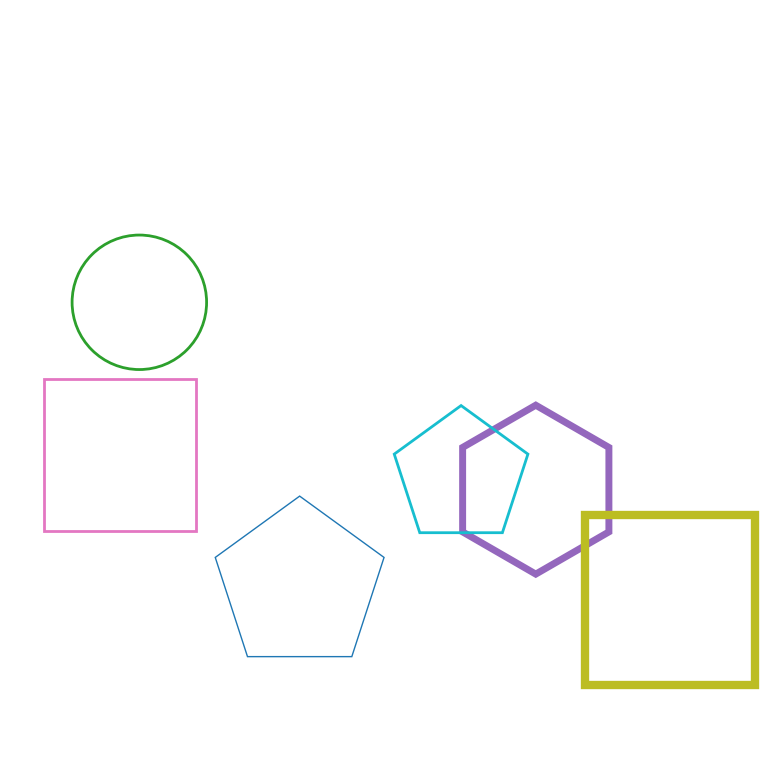[{"shape": "pentagon", "thickness": 0.5, "radius": 0.58, "center": [0.389, 0.24]}, {"shape": "circle", "thickness": 1, "radius": 0.44, "center": [0.181, 0.607]}, {"shape": "hexagon", "thickness": 2.5, "radius": 0.55, "center": [0.696, 0.364]}, {"shape": "square", "thickness": 1, "radius": 0.49, "center": [0.156, 0.409]}, {"shape": "square", "thickness": 3, "radius": 0.55, "center": [0.87, 0.221]}, {"shape": "pentagon", "thickness": 1, "radius": 0.46, "center": [0.599, 0.382]}]